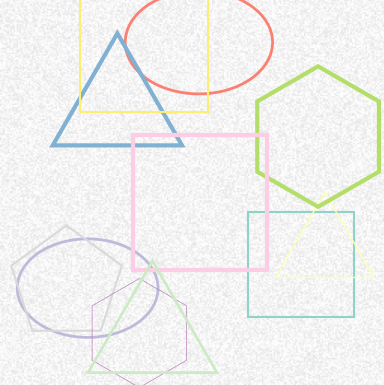[{"shape": "square", "thickness": 1.5, "radius": 0.69, "center": [0.781, 0.313]}, {"shape": "triangle", "thickness": 1, "radius": 0.74, "center": [0.844, 0.353]}, {"shape": "oval", "thickness": 2, "radius": 0.91, "center": [0.228, 0.252]}, {"shape": "oval", "thickness": 2, "radius": 0.96, "center": [0.517, 0.89]}, {"shape": "triangle", "thickness": 3, "radius": 0.97, "center": [0.305, 0.719]}, {"shape": "hexagon", "thickness": 3, "radius": 0.91, "center": [0.826, 0.645]}, {"shape": "square", "thickness": 3, "radius": 0.87, "center": [0.519, 0.474]}, {"shape": "pentagon", "thickness": 1.5, "radius": 0.76, "center": [0.173, 0.263]}, {"shape": "hexagon", "thickness": 0.5, "radius": 0.71, "center": [0.362, 0.135]}, {"shape": "triangle", "thickness": 2, "radius": 0.97, "center": [0.396, 0.129]}, {"shape": "square", "thickness": 1.5, "radius": 0.83, "center": [0.374, 0.873]}]